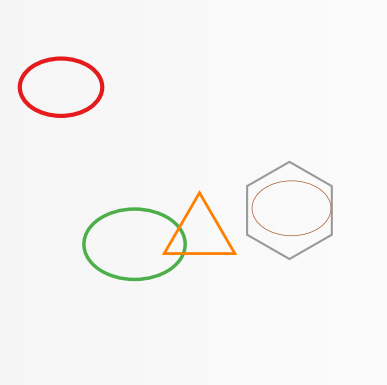[{"shape": "oval", "thickness": 3, "radius": 0.53, "center": [0.158, 0.773]}, {"shape": "oval", "thickness": 2.5, "radius": 0.65, "center": [0.347, 0.366]}, {"shape": "triangle", "thickness": 2, "radius": 0.53, "center": [0.515, 0.394]}, {"shape": "oval", "thickness": 0.5, "radius": 0.51, "center": [0.752, 0.459]}, {"shape": "hexagon", "thickness": 1.5, "radius": 0.63, "center": [0.747, 0.453]}]